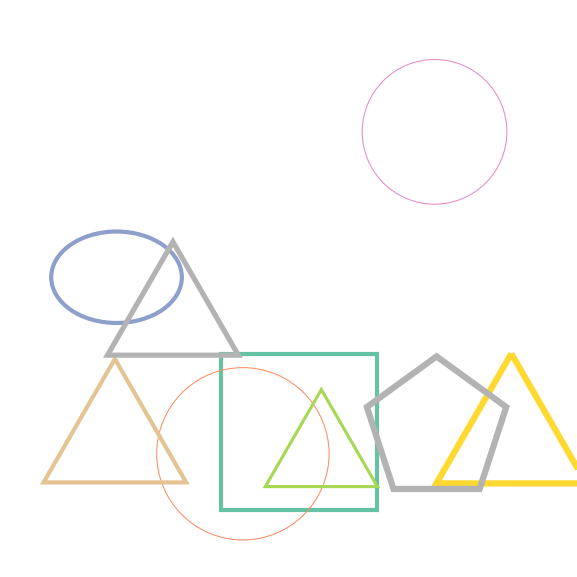[{"shape": "square", "thickness": 2, "radius": 0.67, "center": [0.518, 0.251]}, {"shape": "circle", "thickness": 0.5, "radius": 0.75, "center": [0.421, 0.213]}, {"shape": "oval", "thickness": 2, "radius": 0.57, "center": [0.202, 0.519]}, {"shape": "circle", "thickness": 0.5, "radius": 0.63, "center": [0.752, 0.771]}, {"shape": "triangle", "thickness": 1.5, "radius": 0.56, "center": [0.556, 0.213]}, {"shape": "triangle", "thickness": 3, "radius": 0.75, "center": [0.885, 0.237]}, {"shape": "triangle", "thickness": 2, "radius": 0.71, "center": [0.199, 0.235]}, {"shape": "triangle", "thickness": 2.5, "radius": 0.65, "center": [0.299, 0.45]}, {"shape": "pentagon", "thickness": 3, "radius": 0.63, "center": [0.756, 0.255]}]